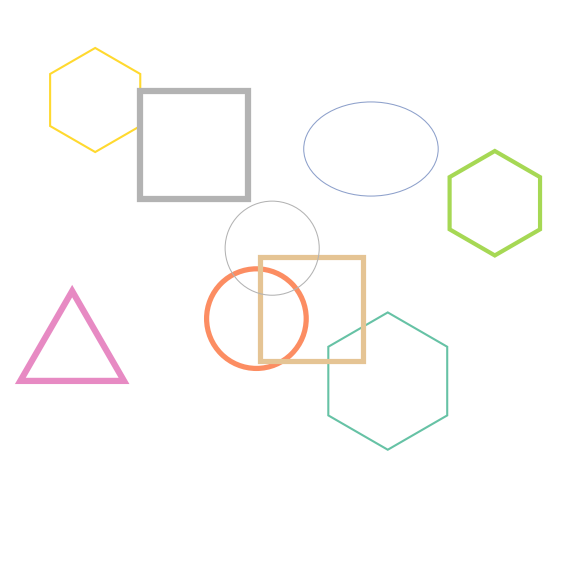[{"shape": "hexagon", "thickness": 1, "radius": 0.59, "center": [0.671, 0.339]}, {"shape": "circle", "thickness": 2.5, "radius": 0.43, "center": [0.444, 0.447]}, {"shape": "oval", "thickness": 0.5, "radius": 0.58, "center": [0.642, 0.741]}, {"shape": "triangle", "thickness": 3, "radius": 0.52, "center": [0.125, 0.391]}, {"shape": "hexagon", "thickness": 2, "radius": 0.45, "center": [0.857, 0.647]}, {"shape": "hexagon", "thickness": 1, "radius": 0.45, "center": [0.165, 0.826]}, {"shape": "square", "thickness": 2.5, "radius": 0.45, "center": [0.539, 0.464]}, {"shape": "circle", "thickness": 0.5, "radius": 0.41, "center": [0.471, 0.569]}, {"shape": "square", "thickness": 3, "radius": 0.46, "center": [0.336, 0.748]}]